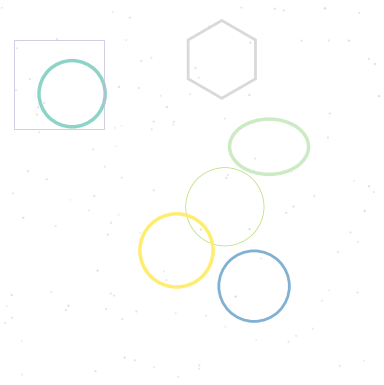[{"shape": "circle", "thickness": 2.5, "radius": 0.43, "center": [0.187, 0.757]}, {"shape": "square", "thickness": 0.5, "radius": 0.58, "center": [0.153, 0.78]}, {"shape": "circle", "thickness": 2, "radius": 0.46, "center": [0.66, 0.257]}, {"shape": "circle", "thickness": 0.5, "radius": 0.51, "center": [0.584, 0.463]}, {"shape": "hexagon", "thickness": 2, "radius": 0.5, "center": [0.576, 0.846]}, {"shape": "oval", "thickness": 2.5, "radius": 0.51, "center": [0.699, 0.619]}, {"shape": "circle", "thickness": 2.5, "radius": 0.48, "center": [0.458, 0.35]}]